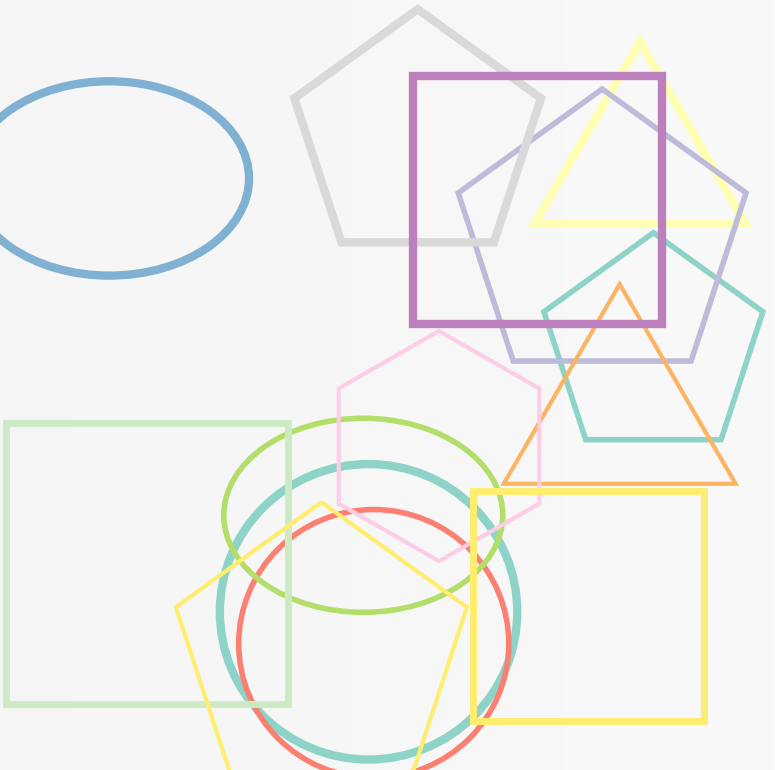[{"shape": "circle", "thickness": 3, "radius": 0.96, "center": [0.476, 0.205]}, {"shape": "pentagon", "thickness": 2, "radius": 0.74, "center": [0.843, 0.549]}, {"shape": "triangle", "thickness": 3, "radius": 0.79, "center": [0.826, 0.788]}, {"shape": "pentagon", "thickness": 2, "radius": 0.98, "center": [0.777, 0.689]}, {"shape": "circle", "thickness": 2, "radius": 0.87, "center": [0.482, 0.164]}, {"shape": "oval", "thickness": 3, "radius": 0.9, "center": [0.141, 0.768]}, {"shape": "triangle", "thickness": 1.5, "radius": 0.86, "center": [0.8, 0.458]}, {"shape": "oval", "thickness": 2, "radius": 0.9, "center": [0.469, 0.331]}, {"shape": "hexagon", "thickness": 1.5, "radius": 0.75, "center": [0.566, 0.421]}, {"shape": "pentagon", "thickness": 3, "radius": 0.84, "center": [0.539, 0.821]}, {"shape": "square", "thickness": 3, "radius": 0.8, "center": [0.694, 0.74]}, {"shape": "square", "thickness": 2.5, "radius": 0.91, "center": [0.19, 0.268]}, {"shape": "pentagon", "thickness": 1.5, "radius": 0.99, "center": [0.415, 0.15]}, {"shape": "square", "thickness": 2.5, "radius": 0.74, "center": [0.759, 0.213]}]